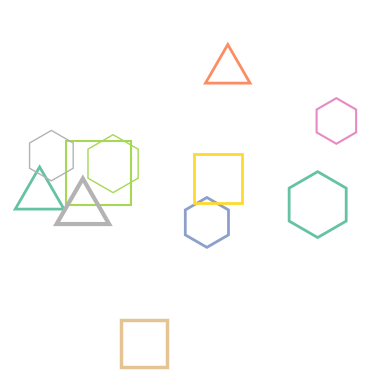[{"shape": "hexagon", "thickness": 2, "radius": 0.43, "center": [0.825, 0.469]}, {"shape": "triangle", "thickness": 2, "radius": 0.37, "center": [0.103, 0.493]}, {"shape": "triangle", "thickness": 2, "radius": 0.33, "center": [0.592, 0.818]}, {"shape": "hexagon", "thickness": 2, "radius": 0.32, "center": [0.537, 0.422]}, {"shape": "hexagon", "thickness": 1.5, "radius": 0.3, "center": [0.874, 0.686]}, {"shape": "hexagon", "thickness": 1, "radius": 0.38, "center": [0.294, 0.575]}, {"shape": "square", "thickness": 1.5, "radius": 0.42, "center": [0.256, 0.55]}, {"shape": "square", "thickness": 2, "radius": 0.31, "center": [0.567, 0.537]}, {"shape": "square", "thickness": 2.5, "radius": 0.3, "center": [0.374, 0.109]}, {"shape": "hexagon", "thickness": 1, "radius": 0.33, "center": [0.133, 0.596]}, {"shape": "triangle", "thickness": 3, "radius": 0.39, "center": [0.215, 0.457]}]